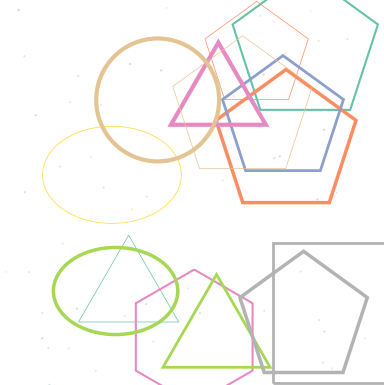[{"shape": "triangle", "thickness": 0.5, "radius": 0.75, "center": [0.334, 0.239]}, {"shape": "pentagon", "thickness": 1.5, "radius": 0.99, "center": [0.793, 0.875]}, {"shape": "pentagon", "thickness": 2.5, "radius": 0.96, "center": [0.743, 0.628]}, {"shape": "pentagon", "thickness": 0.5, "radius": 0.71, "center": [0.667, 0.855]}, {"shape": "pentagon", "thickness": 2, "radius": 0.83, "center": [0.735, 0.69]}, {"shape": "triangle", "thickness": 3, "radius": 0.71, "center": [0.567, 0.747]}, {"shape": "hexagon", "thickness": 1.5, "radius": 0.88, "center": [0.504, 0.125]}, {"shape": "triangle", "thickness": 2, "radius": 0.8, "center": [0.562, 0.126]}, {"shape": "oval", "thickness": 2.5, "radius": 0.81, "center": [0.3, 0.244]}, {"shape": "oval", "thickness": 0.5, "radius": 0.9, "center": [0.291, 0.546]}, {"shape": "pentagon", "thickness": 0.5, "radius": 0.95, "center": [0.63, 0.716]}, {"shape": "circle", "thickness": 3, "radius": 0.8, "center": [0.41, 0.74]}, {"shape": "pentagon", "thickness": 2.5, "radius": 0.87, "center": [0.789, 0.173]}, {"shape": "square", "thickness": 2, "radius": 0.91, "center": [0.89, 0.187]}]